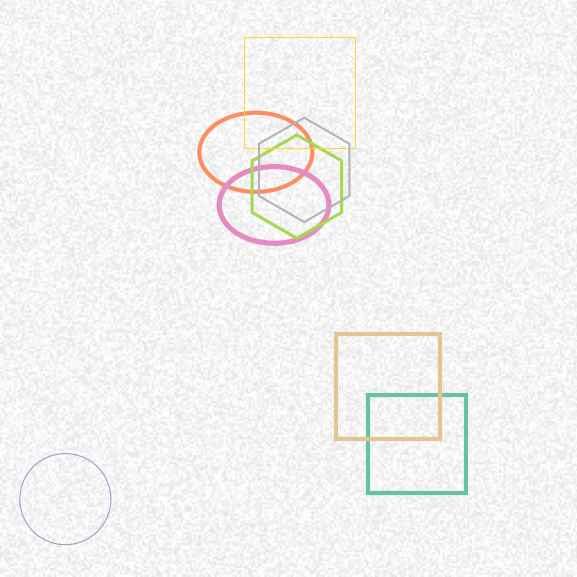[{"shape": "square", "thickness": 2, "radius": 0.42, "center": [0.722, 0.23]}, {"shape": "oval", "thickness": 2, "radius": 0.49, "center": [0.443, 0.735]}, {"shape": "circle", "thickness": 0.5, "radius": 0.39, "center": [0.113, 0.135]}, {"shape": "oval", "thickness": 2.5, "radius": 0.47, "center": [0.474, 0.644]}, {"shape": "hexagon", "thickness": 1.5, "radius": 0.45, "center": [0.514, 0.676]}, {"shape": "square", "thickness": 0.5, "radius": 0.48, "center": [0.518, 0.839]}, {"shape": "square", "thickness": 2, "radius": 0.45, "center": [0.672, 0.33]}, {"shape": "hexagon", "thickness": 1, "radius": 0.45, "center": [0.527, 0.705]}]